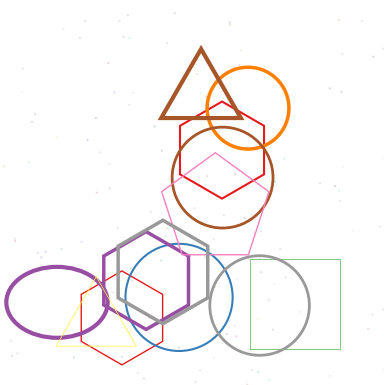[{"shape": "hexagon", "thickness": 1, "radius": 0.61, "center": [0.317, 0.174]}, {"shape": "hexagon", "thickness": 1.5, "radius": 0.63, "center": [0.577, 0.61]}, {"shape": "circle", "thickness": 1.5, "radius": 0.7, "center": [0.465, 0.228]}, {"shape": "square", "thickness": 0.5, "radius": 0.59, "center": [0.766, 0.21]}, {"shape": "hexagon", "thickness": 2.5, "radius": 0.64, "center": [0.38, 0.271]}, {"shape": "oval", "thickness": 3, "radius": 0.66, "center": [0.148, 0.215]}, {"shape": "circle", "thickness": 2.5, "radius": 0.53, "center": [0.644, 0.719]}, {"shape": "triangle", "thickness": 0.5, "radius": 0.6, "center": [0.25, 0.161]}, {"shape": "triangle", "thickness": 3, "radius": 0.6, "center": [0.522, 0.753]}, {"shape": "circle", "thickness": 2, "radius": 0.66, "center": [0.578, 0.539]}, {"shape": "pentagon", "thickness": 1, "radius": 0.73, "center": [0.559, 0.457]}, {"shape": "circle", "thickness": 2, "radius": 0.65, "center": [0.674, 0.206]}, {"shape": "hexagon", "thickness": 2.5, "radius": 0.67, "center": [0.423, 0.293]}]